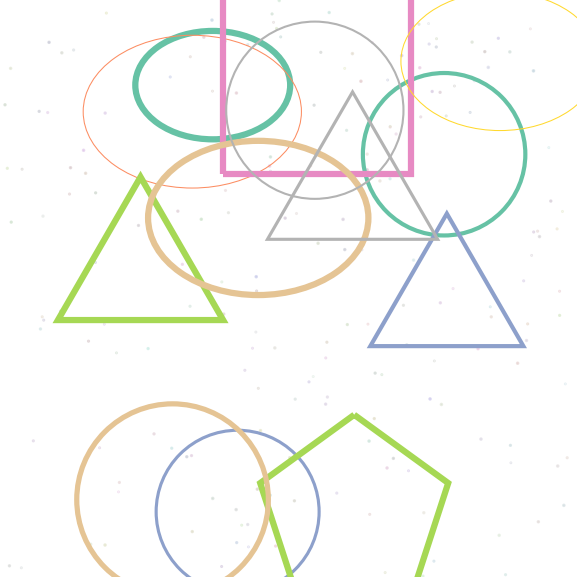[{"shape": "circle", "thickness": 2, "radius": 0.7, "center": [0.769, 0.732]}, {"shape": "oval", "thickness": 3, "radius": 0.67, "center": [0.368, 0.852]}, {"shape": "oval", "thickness": 0.5, "radius": 0.94, "center": [0.333, 0.806]}, {"shape": "triangle", "thickness": 2, "radius": 0.77, "center": [0.774, 0.476]}, {"shape": "circle", "thickness": 1.5, "radius": 0.71, "center": [0.411, 0.113]}, {"shape": "square", "thickness": 3, "radius": 0.81, "center": [0.549, 0.861]}, {"shape": "triangle", "thickness": 3, "radius": 0.83, "center": [0.243, 0.528]}, {"shape": "pentagon", "thickness": 3, "radius": 0.86, "center": [0.613, 0.11]}, {"shape": "oval", "thickness": 0.5, "radius": 0.86, "center": [0.866, 0.893]}, {"shape": "circle", "thickness": 2.5, "radius": 0.83, "center": [0.299, 0.134]}, {"shape": "oval", "thickness": 3, "radius": 0.95, "center": [0.447, 0.622]}, {"shape": "triangle", "thickness": 1.5, "radius": 0.85, "center": [0.61, 0.67]}, {"shape": "circle", "thickness": 1, "radius": 0.77, "center": [0.545, 0.808]}]